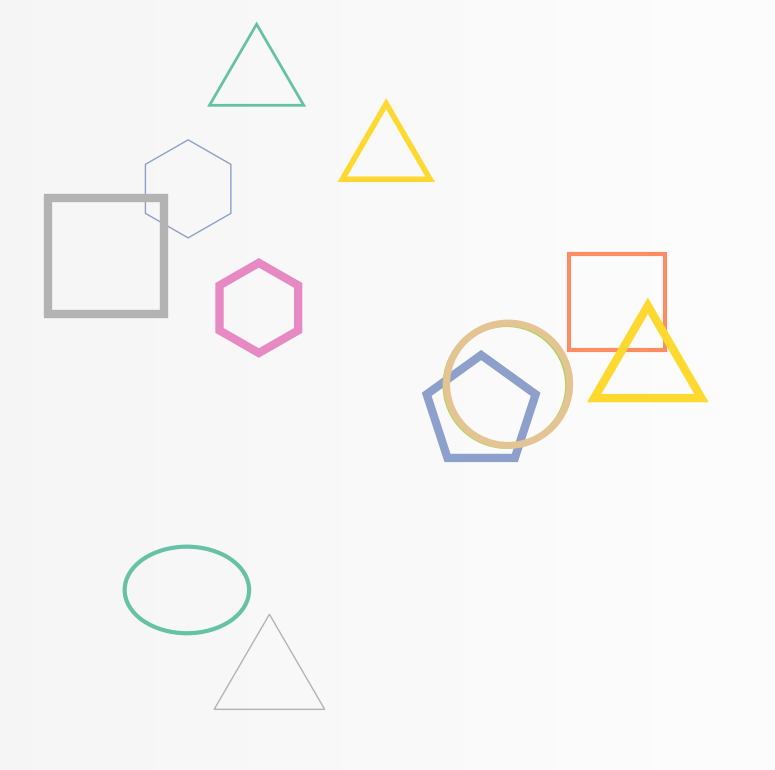[{"shape": "triangle", "thickness": 1, "radius": 0.35, "center": [0.331, 0.898]}, {"shape": "oval", "thickness": 1.5, "radius": 0.4, "center": [0.241, 0.234]}, {"shape": "square", "thickness": 1.5, "radius": 0.31, "center": [0.796, 0.608]}, {"shape": "hexagon", "thickness": 0.5, "radius": 0.32, "center": [0.243, 0.755]}, {"shape": "pentagon", "thickness": 3, "radius": 0.37, "center": [0.621, 0.465]}, {"shape": "hexagon", "thickness": 3, "radius": 0.29, "center": [0.334, 0.6]}, {"shape": "circle", "thickness": 2, "radius": 0.4, "center": [0.654, 0.5]}, {"shape": "triangle", "thickness": 2, "radius": 0.33, "center": [0.498, 0.8]}, {"shape": "triangle", "thickness": 3, "radius": 0.4, "center": [0.836, 0.523]}, {"shape": "circle", "thickness": 2.5, "radius": 0.4, "center": [0.656, 0.501]}, {"shape": "square", "thickness": 3, "radius": 0.37, "center": [0.136, 0.667]}, {"shape": "triangle", "thickness": 0.5, "radius": 0.41, "center": [0.348, 0.12]}]